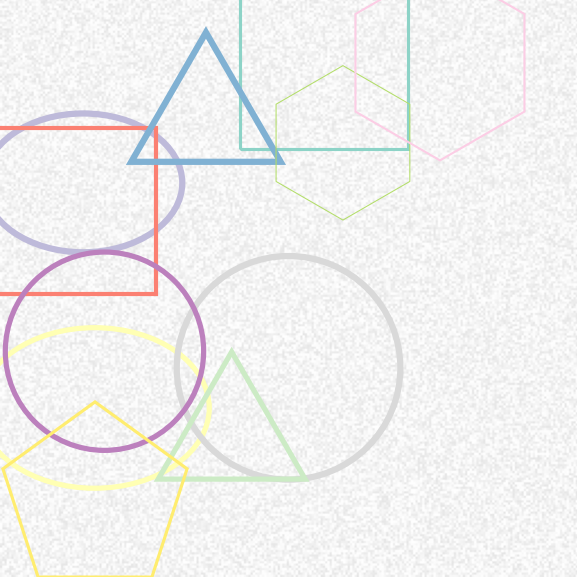[{"shape": "square", "thickness": 1.5, "radius": 0.72, "center": [0.561, 0.886]}, {"shape": "oval", "thickness": 2.5, "radius": 0.99, "center": [0.164, 0.293]}, {"shape": "oval", "thickness": 3, "radius": 0.86, "center": [0.144, 0.682]}, {"shape": "square", "thickness": 2, "radius": 0.72, "center": [0.126, 0.634]}, {"shape": "triangle", "thickness": 3, "radius": 0.75, "center": [0.357, 0.794]}, {"shape": "hexagon", "thickness": 0.5, "radius": 0.67, "center": [0.594, 0.752]}, {"shape": "hexagon", "thickness": 1, "radius": 0.84, "center": [0.762, 0.89]}, {"shape": "circle", "thickness": 3, "radius": 0.97, "center": [0.5, 0.362]}, {"shape": "circle", "thickness": 2.5, "radius": 0.86, "center": [0.181, 0.391]}, {"shape": "triangle", "thickness": 2.5, "radius": 0.73, "center": [0.401, 0.243]}, {"shape": "pentagon", "thickness": 1.5, "radius": 0.84, "center": [0.165, 0.136]}]